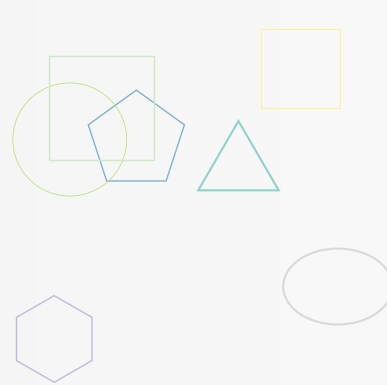[{"shape": "triangle", "thickness": 1.5, "radius": 0.6, "center": [0.615, 0.566]}, {"shape": "hexagon", "thickness": 1, "radius": 0.56, "center": [0.14, 0.12]}, {"shape": "pentagon", "thickness": 1, "radius": 0.65, "center": [0.352, 0.635]}, {"shape": "circle", "thickness": 0.5, "radius": 0.73, "center": [0.18, 0.638]}, {"shape": "oval", "thickness": 1.5, "radius": 0.7, "center": [0.872, 0.256]}, {"shape": "square", "thickness": 1, "radius": 0.68, "center": [0.262, 0.72]}, {"shape": "square", "thickness": 0.5, "radius": 0.51, "center": [0.775, 0.822]}]